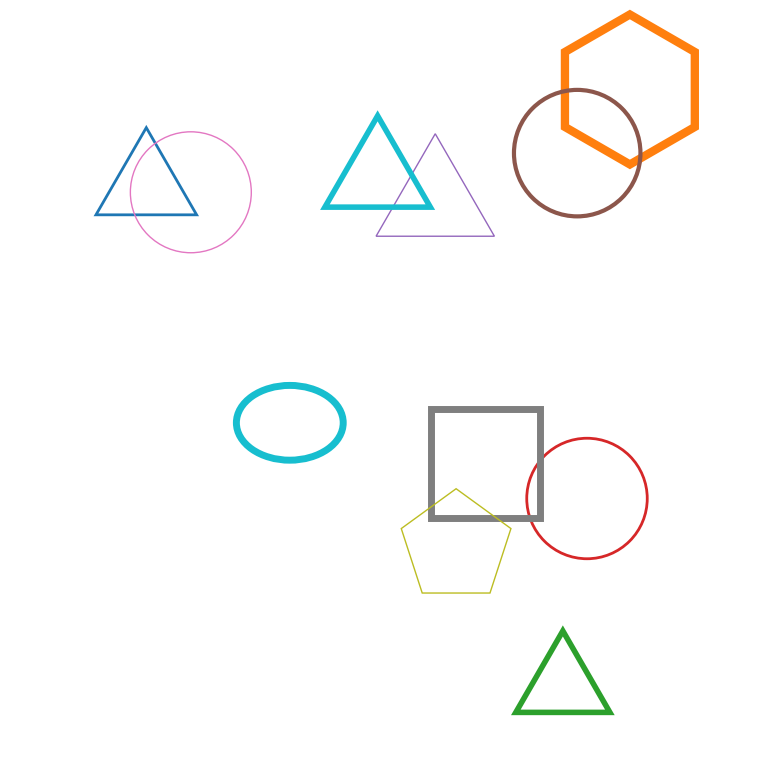[{"shape": "triangle", "thickness": 1, "radius": 0.38, "center": [0.19, 0.759]}, {"shape": "hexagon", "thickness": 3, "radius": 0.49, "center": [0.818, 0.884]}, {"shape": "triangle", "thickness": 2, "radius": 0.35, "center": [0.731, 0.11]}, {"shape": "circle", "thickness": 1, "radius": 0.39, "center": [0.762, 0.353]}, {"shape": "triangle", "thickness": 0.5, "radius": 0.44, "center": [0.565, 0.738]}, {"shape": "circle", "thickness": 1.5, "radius": 0.41, "center": [0.75, 0.801]}, {"shape": "circle", "thickness": 0.5, "radius": 0.39, "center": [0.248, 0.75]}, {"shape": "square", "thickness": 2.5, "radius": 0.35, "center": [0.631, 0.398]}, {"shape": "pentagon", "thickness": 0.5, "radius": 0.37, "center": [0.592, 0.29]}, {"shape": "triangle", "thickness": 2, "radius": 0.4, "center": [0.49, 0.771]}, {"shape": "oval", "thickness": 2.5, "radius": 0.35, "center": [0.376, 0.451]}]